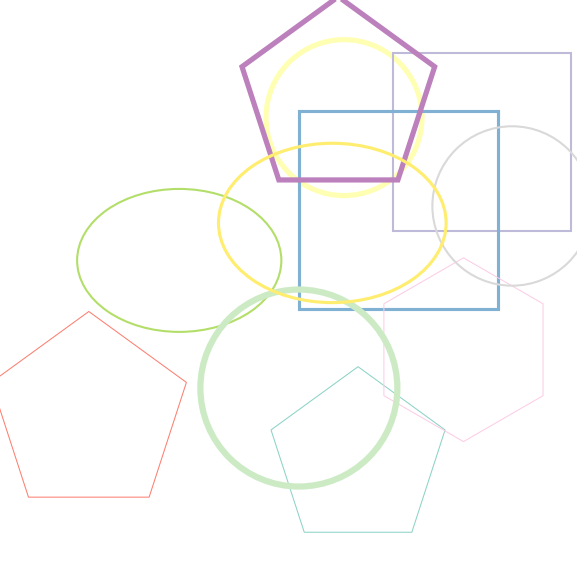[{"shape": "pentagon", "thickness": 0.5, "radius": 0.79, "center": [0.62, 0.206]}, {"shape": "circle", "thickness": 2.5, "radius": 0.68, "center": [0.596, 0.795]}, {"shape": "square", "thickness": 1, "radius": 0.77, "center": [0.834, 0.753]}, {"shape": "pentagon", "thickness": 0.5, "radius": 0.89, "center": [0.154, 0.282]}, {"shape": "square", "thickness": 1.5, "radius": 0.86, "center": [0.69, 0.636]}, {"shape": "oval", "thickness": 1, "radius": 0.88, "center": [0.31, 0.548]}, {"shape": "hexagon", "thickness": 0.5, "radius": 0.8, "center": [0.803, 0.394]}, {"shape": "circle", "thickness": 1, "radius": 0.69, "center": [0.887, 0.642]}, {"shape": "pentagon", "thickness": 2.5, "radius": 0.88, "center": [0.586, 0.829]}, {"shape": "circle", "thickness": 3, "radius": 0.85, "center": [0.518, 0.327]}, {"shape": "oval", "thickness": 1.5, "radius": 0.99, "center": [0.575, 0.613]}]